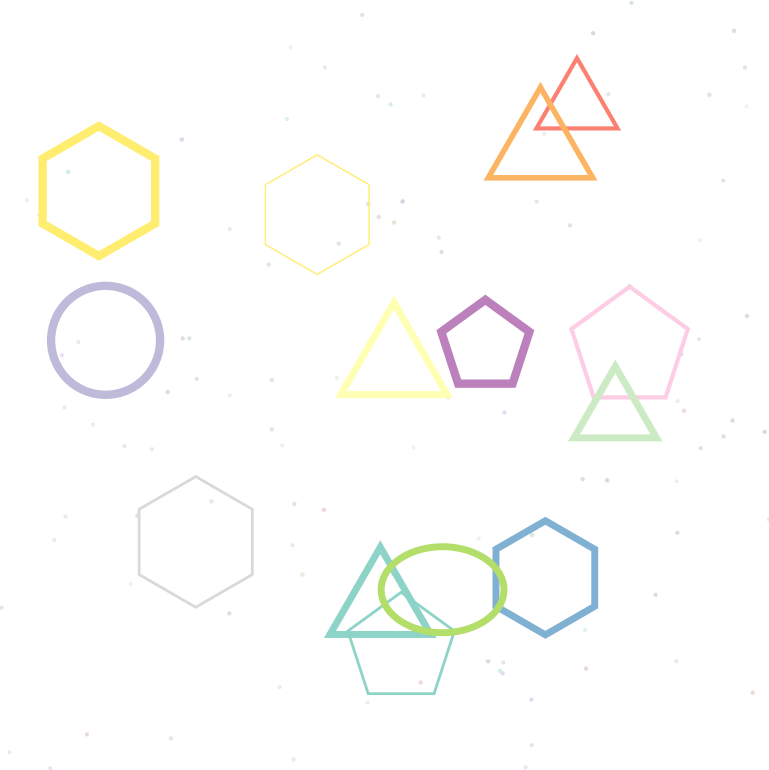[{"shape": "triangle", "thickness": 2.5, "radius": 0.38, "center": [0.494, 0.214]}, {"shape": "pentagon", "thickness": 1, "radius": 0.36, "center": [0.521, 0.158]}, {"shape": "triangle", "thickness": 2.5, "radius": 0.4, "center": [0.512, 0.527]}, {"shape": "circle", "thickness": 3, "radius": 0.35, "center": [0.137, 0.558]}, {"shape": "triangle", "thickness": 1.5, "radius": 0.3, "center": [0.749, 0.864]}, {"shape": "hexagon", "thickness": 2.5, "radius": 0.37, "center": [0.708, 0.25]}, {"shape": "triangle", "thickness": 2, "radius": 0.39, "center": [0.702, 0.808]}, {"shape": "oval", "thickness": 2.5, "radius": 0.4, "center": [0.575, 0.234]}, {"shape": "pentagon", "thickness": 1.5, "radius": 0.4, "center": [0.818, 0.548]}, {"shape": "hexagon", "thickness": 1, "radius": 0.42, "center": [0.254, 0.296]}, {"shape": "pentagon", "thickness": 3, "radius": 0.3, "center": [0.63, 0.55]}, {"shape": "triangle", "thickness": 2.5, "radius": 0.31, "center": [0.799, 0.462]}, {"shape": "hexagon", "thickness": 0.5, "radius": 0.39, "center": [0.412, 0.721]}, {"shape": "hexagon", "thickness": 3, "radius": 0.42, "center": [0.128, 0.752]}]